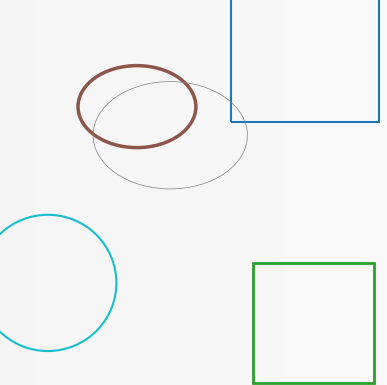[{"shape": "square", "thickness": 1.5, "radius": 0.95, "center": [0.787, 0.874]}, {"shape": "square", "thickness": 2, "radius": 0.78, "center": [0.809, 0.16]}, {"shape": "oval", "thickness": 2.5, "radius": 0.76, "center": [0.353, 0.723]}, {"shape": "oval", "thickness": 0.5, "radius": 1.0, "center": [0.439, 0.649]}, {"shape": "circle", "thickness": 1.5, "radius": 0.88, "center": [0.123, 0.265]}]